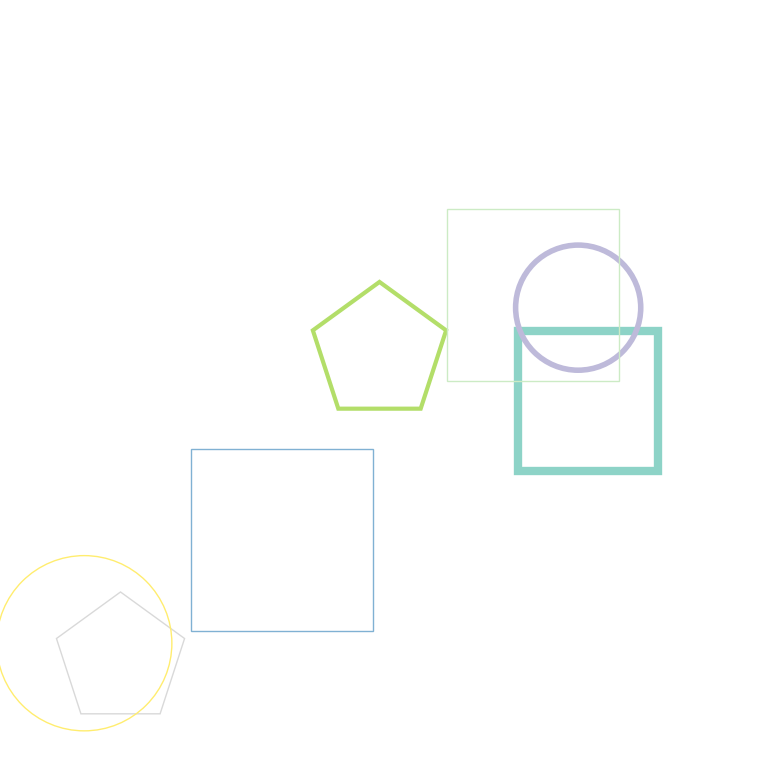[{"shape": "square", "thickness": 3, "radius": 0.45, "center": [0.764, 0.479]}, {"shape": "circle", "thickness": 2, "radius": 0.41, "center": [0.751, 0.6]}, {"shape": "square", "thickness": 0.5, "radius": 0.59, "center": [0.367, 0.299]}, {"shape": "pentagon", "thickness": 1.5, "radius": 0.45, "center": [0.493, 0.543]}, {"shape": "pentagon", "thickness": 0.5, "radius": 0.44, "center": [0.157, 0.144]}, {"shape": "square", "thickness": 0.5, "radius": 0.56, "center": [0.692, 0.617]}, {"shape": "circle", "thickness": 0.5, "radius": 0.57, "center": [0.109, 0.165]}]